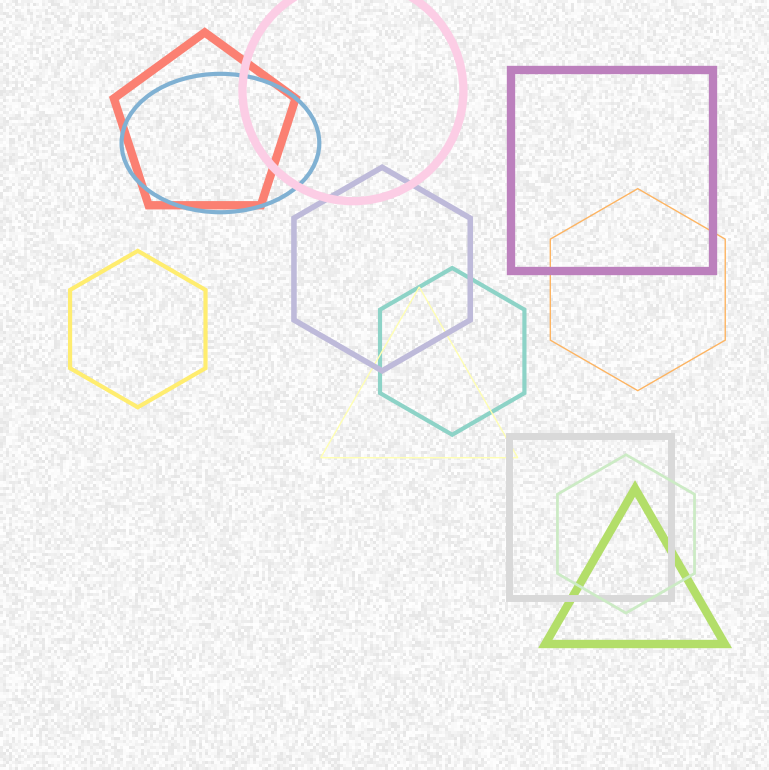[{"shape": "hexagon", "thickness": 1.5, "radius": 0.54, "center": [0.587, 0.544]}, {"shape": "triangle", "thickness": 0.5, "radius": 0.74, "center": [0.544, 0.479]}, {"shape": "hexagon", "thickness": 2, "radius": 0.66, "center": [0.496, 0.651]}, {"shape": "pentagon", "thickness": 3, "radius": 0.62, "center": [0.266, 0.834]}, {"shape": "oval", "thickness": 1.5, "radius": 0.64, "center": [0.286, 0.814]}, {"shape": "hexagon", "thickness": 0.5, "radius": 0.66, "center": [0.828, 0.624]}, {"shape": "triangle", "thickness": 3, "radius": 0.67, "center": [0.825, 0.231]}, {"shape": "circle", "thickness": 3, "radius": 0.72, "center": [0.458, 0.882]}, {"shape": "square", "thickness": 2.5, "radius": 0.53, "center": [0.766, 0.329]}, {"shape": "square", "thickness": 3, "radius": 0.65, "center": [0.795, 0.778]}, {"shape": "hexagon", "thickness": 1, "radius": 0.51, "center": [0.813, 0.307]}, {"shape": "hexagon", "thickness": 1.5, "radius": 0.51, "center": [0.179, 0.573]}]